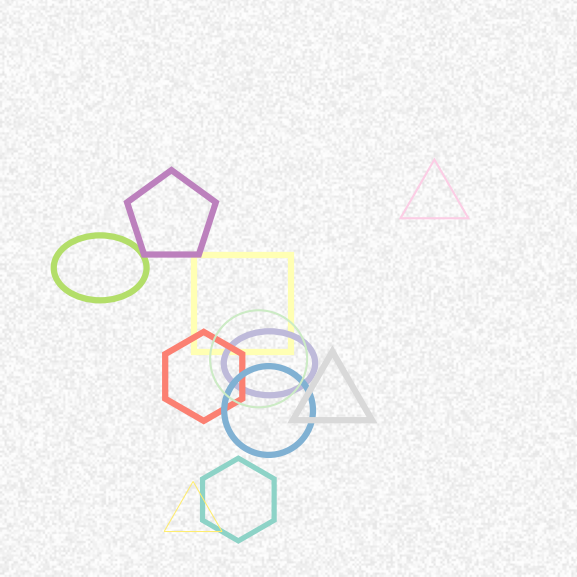[{"shape": "hexagon", "thickness": 2.5, "radius": 0.36, "center": [0.413, 0.134]}, {"shape": "square", "thickness": 3, "radius": 0.42, "center": [0.42, 0.474]}, {"shape": "oval", "thickness": 3, "radius": 0.4, "center": [0.467, 0.37]}, {"shape": "hexagon", "thickness": 3, "radius": 0.39, "center": [0.353, 0.347]}, {"shape": "circle", "thickness": 3, "radius": 0.38, "center": [0.465, 0.288]}, {"shape": "oval", "thickness": 3, "radius": 0.4, "center": [0.173, 0.535]}, {"shape": "triangle", "thickness": 1, "radius": 0.34, "center": [0.752, 0.655]}, {"shape": "triangle", "thickness": 3, "radius": 0.4, "center": [0.576, 0.311]}, {"shape": "pentagon", "thickness": 3, "radius": 0.4, "center": [0.297, 0.624]}, {"shape": "circle", "thickness": 1, "radius": 0.42, "center": [0.448, 0.378]}, {"shape": "triangle", "thickness": 0.5, "radius": 0.29, "center": [0.334, 0.108]}]